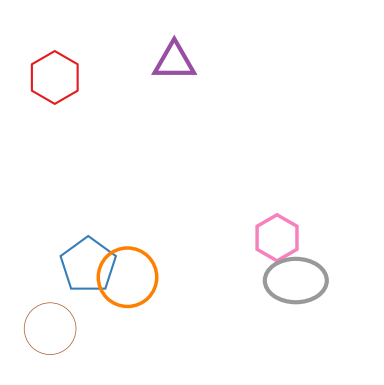[{"shape": "hexagon", "thickness": 1.5, "radius": 0.34, "center": [0.142, 0.799]}, {"shape": "pentagon", "thickness": 1.5, "radius": 0.38, "center": [0.229, 0.311]}, {"shape": "triangle", "thickness": 3, "radius": 0.3, "center": [0.453, 0.84]}, {"shape": "circle", "thickness": 2.5, "radius": 0.38, "center": [0.331, 0.28]}, {"shape": "circle", "thickness": 0.5, "radius": 0.34, "center": [0.13, 0.146]}, {"shape": "hexagon", "thickness": 2.5, "radius": 0.3, "center": [0.72, 0.382]}, {"shape": "oval", "thickness": 3, "radius": 0.4, "center": [0.768, 0.271]}]